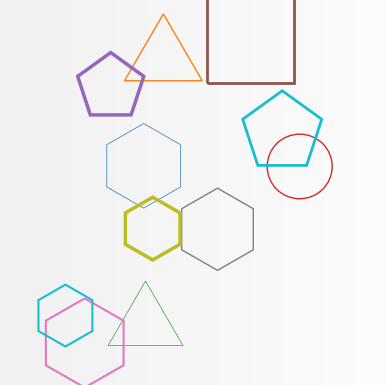[{"shape": "hexagon", "thickness": 0.5, "radius": 0.55, "center": [0.371, 0.569]}, {"shape": "triangle", "thickness": 1, "radius": 0.58, "center": [0.422, 0.848]}, {"shape": "triangle", "thickness": 0.5, "radius": 0.56, "center": [0.376, 0.158]}, {"shape": "circle", "thickness": 1, "radius": 0.42, "center": [0.773, 0.568]}, {"shape": "pentagon", "thickness": 2.5, "radius": 0.45, "center": [0.286, 0.774]}, {"shape": "square", "thickness": 2, "radius": 0.56, "center": [0.646, 0.896]}, {"shape": "hexagon", "thickness": 1.5, "radius": 0.58, "center": [0.219, 0.109]}, {"shape": "hexagon", "thickness": 1, "radius": 0.53, "center": [0.561, 0.404]}, {"shape": "hexagon", "thickness": 2.5, "radius": 0.41, "center": [0.394, 0.406]}, {"shape": "pentagon", "thickness": 2, "radius": 0.54, "center": [0.728, 0.657]}, {"shape": "hexagon", "thickness": 1.5, "radius": 0.4, "center": [0.169, 0.18]}]